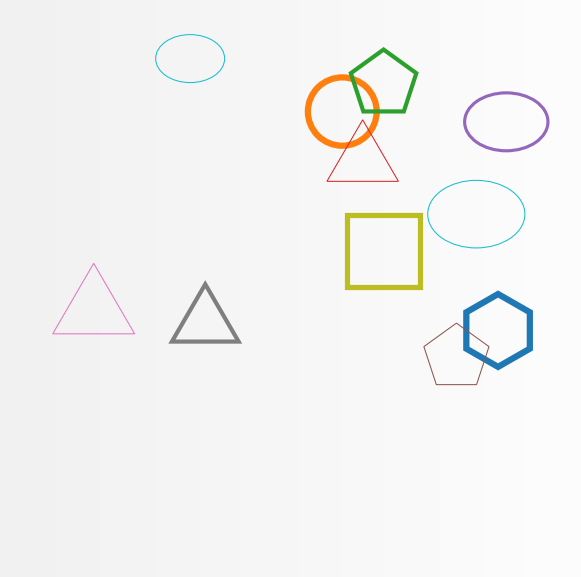[{"shape": "hexagon", "thickness": 3, "radius": 0.32, "center": [0.857, 0.427]}, {"shape": "circle", "thickness": 3, "radius": 0.3, "center": [0.589, 0.806]}, {"shape": "pentagon", "thickness": 2, "radius": 0.3, "center": [0.66, 0.854]}, {"shape": "triangle", "thickness": 0.5, "radius": 0.36, "center": [0.624, 0.721]}, {"shape": "oval", "thickness": 1.5, "radius": 0.36, "center": [0.871, 0.788]}, {"shape": "pentagon", "thickness": 0.5, "radius": 0.29, "center": [0.785, 0.381]}, {"shape": "triangle", "thickness": 0.5, "radius": 0.41, "center": [0.161, 0.462]}, {"shape": "triangle", "thickness": 2, "radius": 0.33, "center": [0.353, 0.441]}, {"shape": "square", "thickness": 2.5, "radius": 0.32, "center": [0.659, 0.564]}, {"shape": "oval", "thickness": 0.5, "radius": 0.3, "center": [0.327, 0.898]}, {"shape": "oval", "thickness": 0.5, "radius": 0.42, "center": [0.819, 0.628]}]